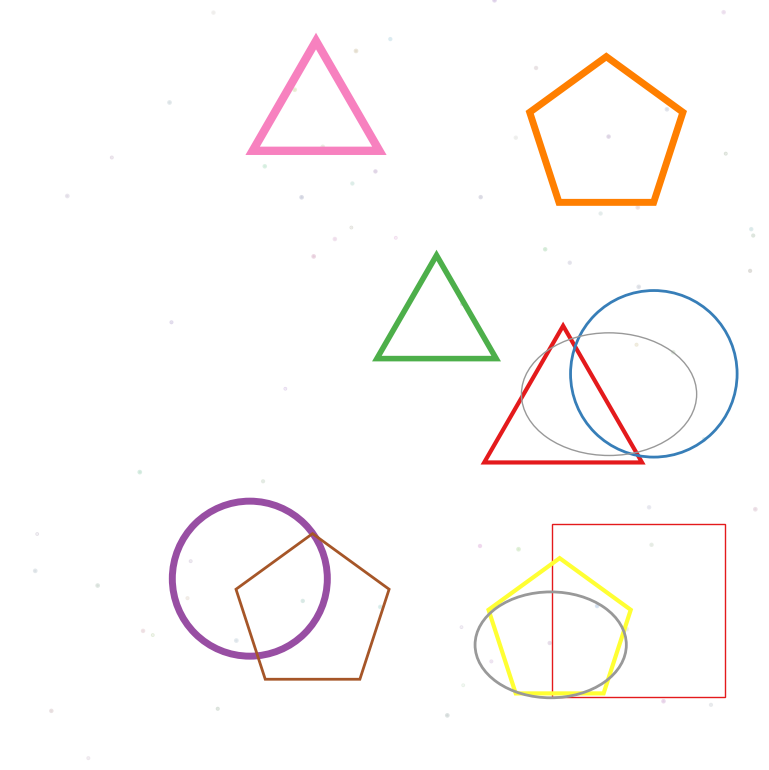[{"shape": "square", "thickness": 0.5, "radius": 0.56, "center": [0.829, 0.207]}, {"shape": "triangle", "thickness": 1.5, "radius": 0.59, "center": [0.731, 0.459]}, {"shape": "circle", "thickness": 1, "radius": 0.54, "center": [0.849, 0.515]}, {"shape": "triangle", "thickness": 2, "radius": 0.45, "center": [0.567, 0.579]}, {"shape": "circle", "thickness": 2.5, "radius": 0.5, "center": [0.324, 0.248]}, {"shape": "pentagon", "thickness": 2.5, "radius": 0.52, "center": [0.787, 0.822]}, {"shape": "pentagon", "thickness": 1.5, "radius": 0.49, "center": [0.727, 0.178]}, {"shape": "pentagon", "thickness": 1, "radius": 0.52, "center": [0.406, 0.202]}, {"shape": "triangle", "thickness": 3, "radius": 0.48, "center": [0.41, 0.852]}, {"shape": "oval", "thickness": 1, "radius": 0.49, "center": [0.715, 0.163]}, {"shape": "oval", "thickness": 0.5, "radius": 0.57, "center": [0.791, 0.488]}]